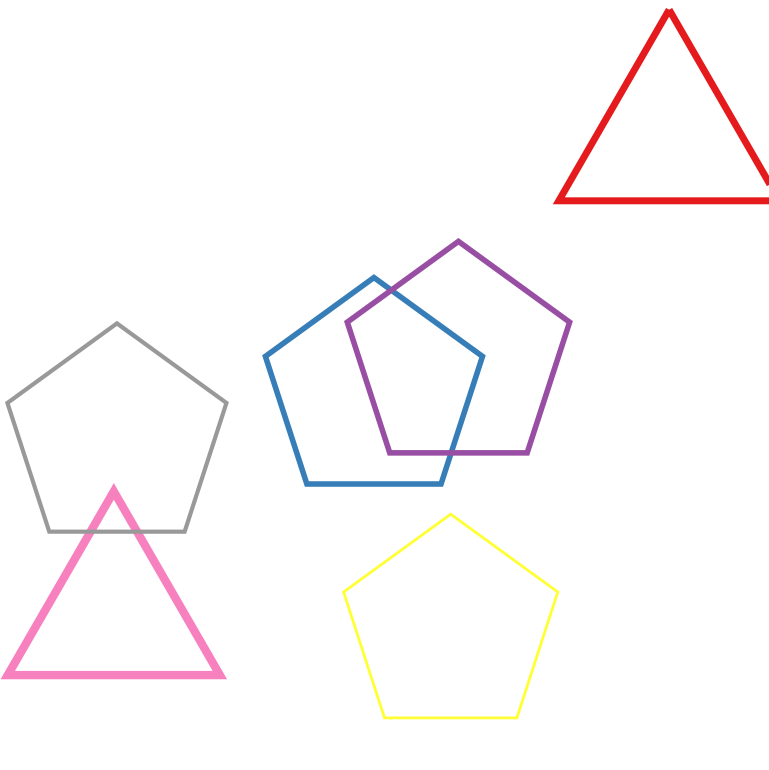[{"shape": "triangle", "thickness": 2.5, "radius": 0.83, "center": [0.869, 0.822]}, {"shape": "pentagon", "thickness": 2, "radius": 0.74, "center": [0.486, 0.491]}, {"shape": "pentagon", "thickness": 2, "radius": 0.76, "center": [0.595, 0.535]}, {"shape": "pentagon", "thickness": 1, "radius": 0.73, "center": [0.585, 0.186]}, {"shape": "triangle", "thickness": 3, "radius": 0.8, "center": [0.148, 0.203]}, {"shape": "pentagon", "thickness": 1.5, "radius": 0.75, "center": [0.152, 0.43]}]